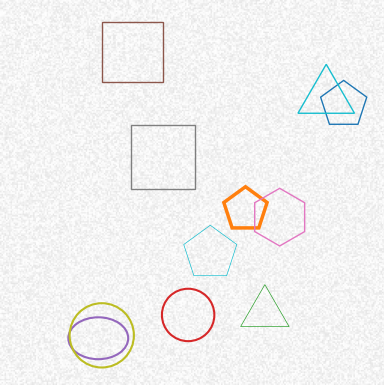[{"shape": "pentagon", "thickness": 1, "radius": 0.32, "center": [0.893, 0.728]}, {"shape": "pentagon", "thickness": 2.5, "radius": 0.3, "center": [0.638, 0.456]}, {"shape": "triangle", "thickness": 0.5, "radius": 0.36, "center": [0.688, 0.188]}, {"shape": "circle", "thickness": 1.5, "radius": 0.34, "center": [0.489, 0.182]}, {"shape": "oval", "thickness": 1.5, "radius": 0.39, "center": [0.255, 0.121]}, {"shape": "square", "thickness": 1, "radius": 0.39, "center": [0.344, 0.865]}, {"shape": "hexagon", "thickness": 1, "radius": 0.37, "center": [0.726, 0.436]}, {"shape": "square", "thickness": 1, "radius": 0.42, "center": [0.423, 0.593]}, {"shape": "circle", "thickness": 1.5, "radius": 0.42, "center": [0.264, 0.129]}, {"shape": "triangle", "thickness": 1, "radius": 0.42, "center": [0.847, 0.748]}, {"shape": "pentagon", "thickness": 0.5, "radius": 0.36, "center": [0.546, 0.343]}]